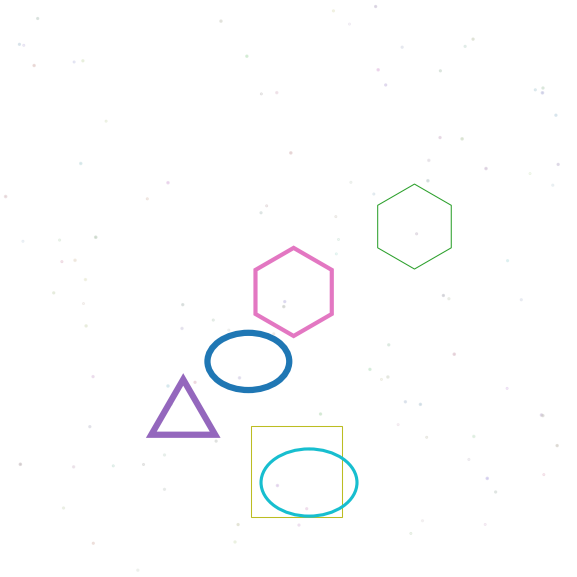[{"shape": "oval", "thickness": 3, "radius": 0.35, "center": [0.43, 0.373]}, {"shape": "hexagon", "thickness": 0.5, "radius": 0.37, "center": [0.718, 0.607]}, {"shape": "triangle", "thickness": 3, "radius": 0.32, "center": [0.317, 0.278]}, {"shape": "hexagon", "thickness": 2, "radius": 0.38, "center": [0.508, 0.494]}, {"shape": "square", "thickness": 0.5, "radius": 0.4, "center": [0.514, 0.182]}, {"shape": "oval", "thickness": 1.5, "radius": 0.42, "center": [0.535, 0.164]}]